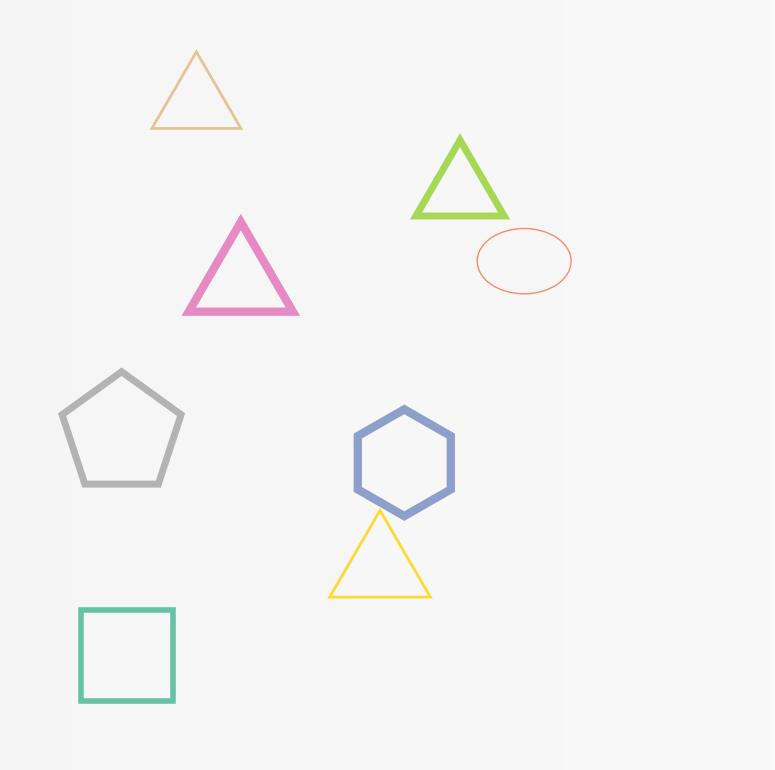[{"shape": "square", "thickness": 2, "radius": 0.3, "center": [0.164, 0.148]}, {"shape": "oval", "thickness": 0.5, "radius": 0.3, "center": [0.676, 0.661]}, {"shape": "hexagon", "thickness": 3, "radius": 0.35, "center": [0.522, 0.399]}, {"shape": "triangle", "thickness": 3, "radius": 0.39, "center": [0.311, 0.634]}, {"shape": "triangle", "thickness": 2.5, "radius": 0.33, "center": [0.594, 0.752]}, {"shape": "triangle", "thickness": 1, "radius": 0.38, "center": [0.49, 0.262]}, {"shape": "triangle", "thickness": 1, "radius": 0.33, "center": [0.253, 0.866]}, {"shape": "pentagon", "thickness": 2.5, "radius": 0.4, "center": [0.157, 0.437]}]